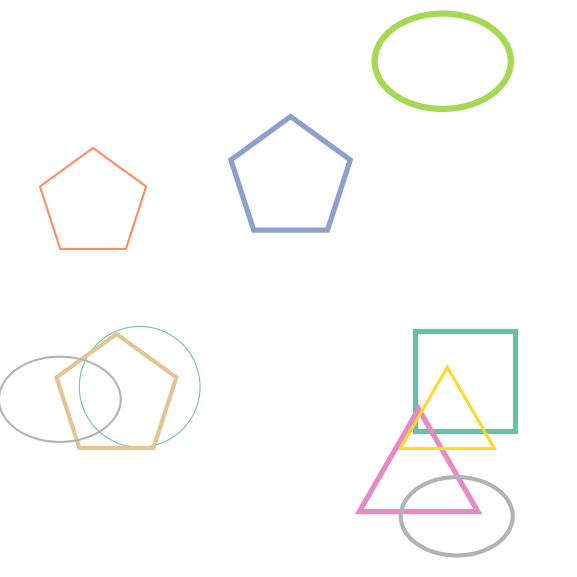[{"shape": "circle", "thickness": 0.5, "radius": 0.52, "center": [0.242, 0.329]}, {"shape": "square", "thickness": 2.5, "radius": 0.43, "center": [0.806, 0.339]}, {"shape": "pentagon", "thickness": 1, "radius": 0.48, "center": [0.161, 0.646]}, {"shape": "pentagon", "thickness": 2.5, "radius": 0.54, "center": [0.503, 0.689]}, {"shape": "triangle", "thickness": 2.5, "radius": 0.59, "center": [0.725, 0.172]}, {"shape": "oval", "thickness": 3, "radius": 0.59, "center": [0.767, 0.893]}, {"shape": "triangle", "thickness": 1.5, "radius": 0.47, "center": [0.775, 0.27]}, {"shape": "pentagon", "thickness": 2, "radius": 0.55, "center": [0.202, 0.312]}, {"shape": "oval", "thickness": 1, "radius": 0.53, "center": [0.104, 0.308]}, {"shape": "oval", "thickness": 2, "radius": 0.48, "center": [0.791, 0.105]}]